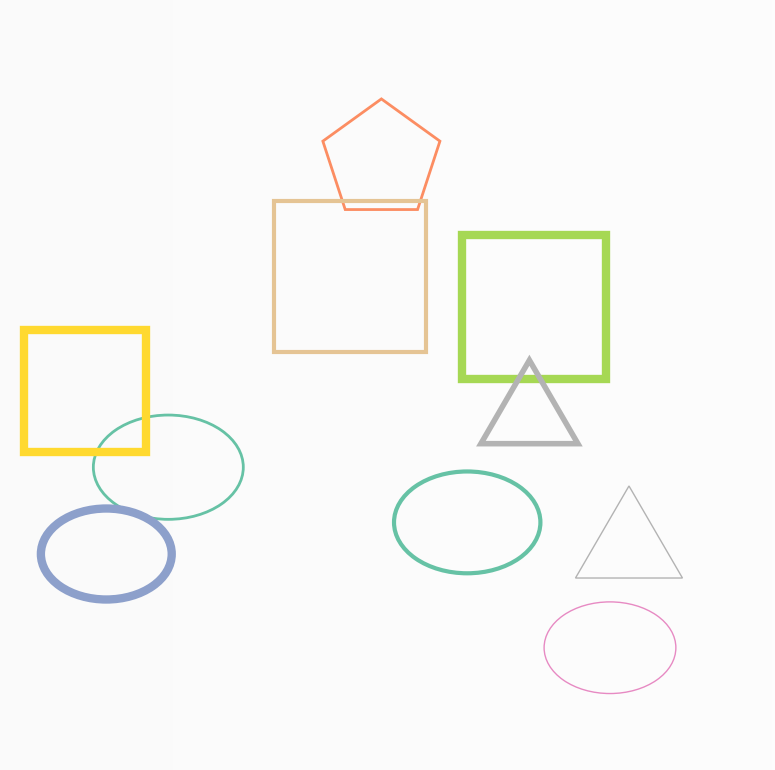[{"shape": "oval", "thickness": 1.5, "radius": 0.47, "center": [0.603, 0.322]}, {"shape": "oval", "thickness": 1, "radius": 0.48, "center": [0.217, 0.393]}, {"shape": "pentagon", "thickness": 1, "radius": 0.4, "center": [0.492, 0.792]}, {"shape": "oval", "thickness": 3, "radius": 0.42, "center": [0.137, 0.281]}, {"shape": "oval", "thickness": 0.5, "radius": 0.43, "center": [0.787, 0.159]}, {"shape": "square", "thickness": 3, "radius": 0.47, "center": [0.689, 0.601]}, {"shape": "square", "thickness": 3, "radius": 0.39, "center": [0.11, 0.492]}, {"shape": "square", "thickness": 1.5, "radius": 0.49, "center": [0.452, 0.641]}, {"shape": "triangle", "thickness": 2, "radius": 0.36, "center": [0.683, 0.46]}, {"shape": "triangle", "thickness": 0.5, "radius": 0.4, "center": [0.812, 0.289]}]